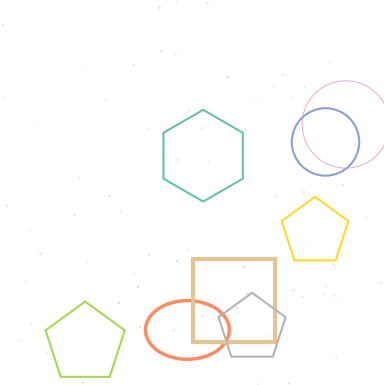[{"shape": "hexagon", "thickness": 1.5, "radius": 0.6, "center": [0.528, 0.596]}, {"shape": "oval", "thickness": 2.5, "radius": 0.54, "center": [0.487, 0.143]}, {"shape": "circle", "thickness": 1.5, "radius": 0.44, "center": [0.845, 0.631]}, {"shape": "circle", "thickness": 0.5, "radius": 0.57, "center": [0.898, 0.677]}, {"shape": "pentagon", "thickness": 1.5, "radius": 0.54, "center": [0.221, 0.109]}, {"shape": "pentagon", "thickness": 1.5, "radius": 0.46, "center": [0.818, 0.397]}, {"shape": "square", "thickness": 3, "radius": 0.53, "center": [0.607, 0.219]}, {"shape": "pentagon", "thickness": 1.5, "radius": 0.46, "center": [0.655, 0.148]}]